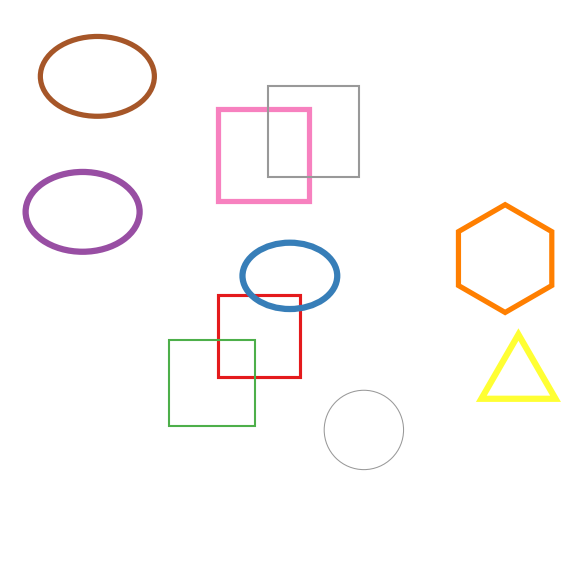[{"shape": "square", "thickness": 1.5, "radius": 0.36, "center": [0.448, 0.417]}, {"shape": "oval", "thickness": 3, "radius": 0.41, "center": [0.502, 0.521]}, {"shape": "square", "thickness": 1, "radius": 0.37, "center": [0.367, 0.336]}, {"shape": "oval", "thickness": 3, "radius": 0.49, "center": [0.143, 0.632]}, {"shape": "hexagon", "thickness": 2.5, "radius": 0.47, "center": [0.875, 0.551]}, {"shape": "triangle", "thickness": 3, "radius": 0.37, "center": [0.898, 0.346]}, {"shape": "oval", "thickness": 2.5, "radius": 0.49, "center": [0.169, 0.867]}, {"shape": "square", "thickness": 2.5, "radius": 0.4, "center": [0.456, 0.731]}, {"shape": "square", "thickness": 1, "radius": 0.39, "center": [0.543, 0.771]}, {"shape": "circle", "thickness": 0.5, "radius": 0.34, "center": [0.63, 0.255]}]